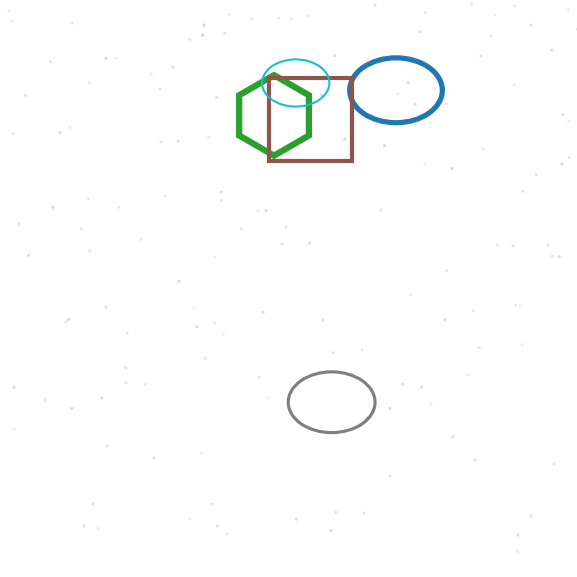[{"shape": "oval", "thickness": 2.5, "radius": 0.4, "center": [0.686, 0.843]}, {"shape": "hexagon", "thickness": 3, "radius": 0.35, "center": [0.475, 0.799]}, {"shape": "square", "thickness": 2, "radius": 0.36, "center": [0.538, 0.792]}, {"shape": "oval", "thickness": 1.5, "radius": 0.38, "center": [0.574, 0.303]}, {"shape": "oval", "thickness": 1, "radius": 0.29, "center": [0.512, 0.855]}]